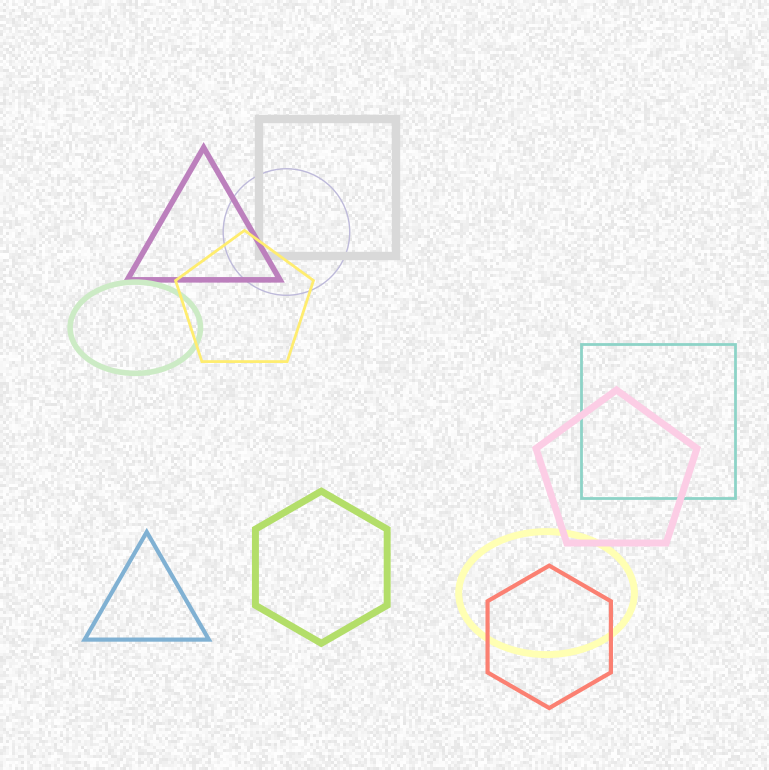[{"shape": "square", "thickness": 1, "radius": 0.5, "center": [0.855, 0.454]}, {"shape": "oval", "thickness": 2.5, "radius": 0.57, "center": [0.71, 0.23]}, {"shape": "circle", "thickness": 0.5, "radius": 0.41, "center": [0.372, 0.699]}, {"shape": "hexagon", "thickness": 1.5, "radius": 0.46, "center": [0.713, 0.173]}, {"shape": "triangle", "thickness": 1.5, "radius": 0.47, "center": [0.191, 0.216]}, {"shape": "hexagon", "thickness": 2.5, "radius": 0.49, "center": [0.417, 0.263]}, {"shape": "pentagon", "thickness": 2.5, "radius": 0.55, "center": [0.801, 0.384]}, {"shape": "square", "thickness": 3, "radius": 0.44, "center": [0.425, 0.756]}, {"shape": "triangle", "thickness": 2, "radius": 0.57, "center": [0.264, 0.694]}, {"shape": "oval", "thickness": 2, "radius": 0.42, "center": [0.176, 0.574]}, {"shape": "pentagon", "thickness": 1, "radius": 0.47, "center": [0.318, 0.607]}]